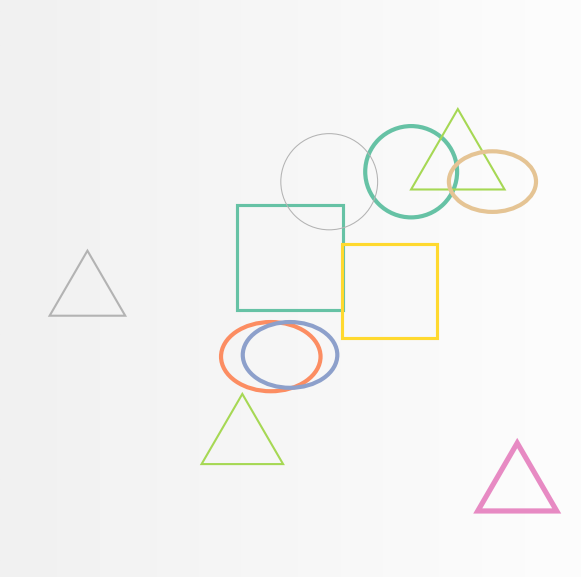[{"shape": "circle", "thickness": 2, "radius": 0.4, "center": [0.707, 0.702]}, {"shape": "square", "thickness": 1.5, "radius": 0.45, "center": [0.498, 0.554]}, {"shape": "oval", "thickness": 2, "radius": 0.43, "center": [0.466, 0.382]}, {"shape": "oval", "thickness": 2, "radius": 0.41, "center": [0.499, 0.385]}, {"shape": "triangle", "thickness": 2.5, "radius": 0.39, "center": [0.89, 0.154]}, {"shape": "triangle", "thickness": 1, "radius": 0.4, "center": [0.417, 0.236]}, {"shape": "triangle", "thickness": 1, "radius": 0.46, "center": [0.788, 0.717]}, {"shape": "square", "thickness": 1.5, "radius": 0.41, "center": [0.67, 0.496]}, {"shape": "oval", "thickness": 2, "radius": 0.37, "center": [0.847, 0.685]}, {"shape": "triangle", "thickness": 1, "radius": 0.38, "center": [0.15, 0.49]}, {"shape": "circle", "thickness": 0.5, "radius": 0.42, "center": [0.566, 0.684]}]